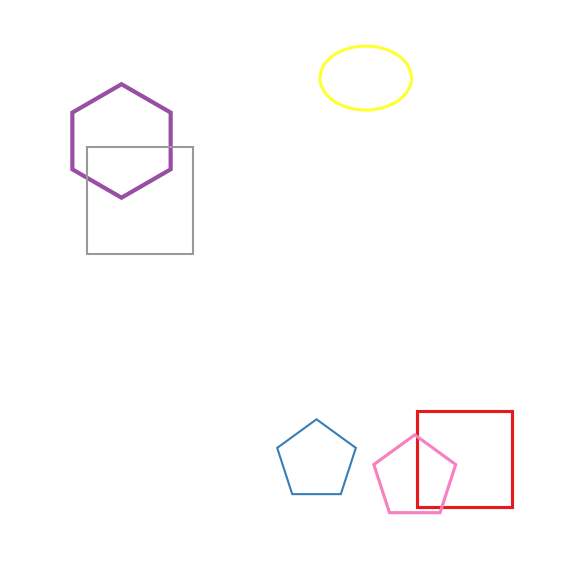[{"shape": "square", "thickness": 1.5, "radius": 0.41, "center": [0.804, 0.204]}, {"shape": "pentagon", "thickness": 1, "radius": 0.36, "center": [0.548, 0.201]}, {"shape": "hexagon", "thickness": 2, "radius": 0.49, "center": [0.21, 0.755]}, {"shape": "oval", "thickness": 1.5, "radius": 0.4, "center": [0.633, 0.864]}, {"shape": "pentagon", "thickness": 1.5, "radius": 0.37, "center": [0.718, 0.172]}, {"shape": "square", "thickness": 1, "radius": 0.46, "center": [0.242, 0.652]}]